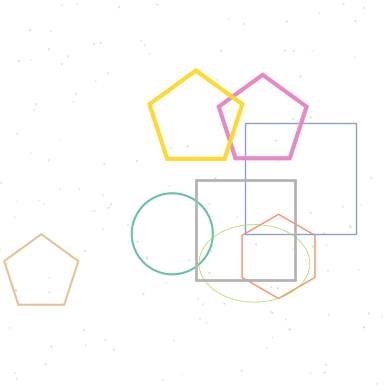[{"shape": "circle", "thickness": 1.5, "radius": 0.53, "center": [0.448, 0.393]}, {"shape": "hexagon", "thickness": 1, "radius": 0.55, "center": [0.723, 0.334]}, {"shape": "square", "thickness": 1, "radius": 0.72, "center": [0.78, 0.537]}, {"shape": "pentagon", "thickness": 3, "radius": 0.6, "center": [0.682, 0.686]}, {"shape": "oval", "thickness": 0.5, "radius": 0.72, "center": [0.661, 0.316]}, {"shape": "pentagon", "thickness": 3, "radius": 0.63, "center": [0.509, 0.69]}, {"shape": "pentagon", "thickness": 1.5, "radius": 0.51, "center": [0.107, 0.29]}, {"shape": "square", "thickness": 2, "radius": 0.64, "center": [0.637, 0.403]}]